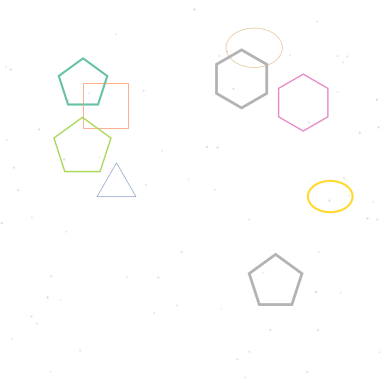[{"shape": "pentagon", "thickness": 1.5, "radius": 0.33, "center": [0.216, 0.782]}, {"shape": "square", "thickness": 0.5, "radius": 0.29, "center": [0.273, 0.725]}, {"shape": "triangle", "thickness": 0.5, "radius": 0.29, "center": [0.303, 0.518]}, {"shape": "hexagon", "thickness": 1, "radius": 0.37, "center": [0.788, 0.733]}, {"shape": "pentagon", "thickness": 1, "radius": 0.39, "center": [0.214, 0.617]}, {"shape": "oval", "thickness": 1.5, "radius": 0.29, "center": [0.858, 0.49]}, {"shape": "oval", "thickness": 0.5, "radius": 0.37, "center": [0.66, 0.876]}, {"shape": "hexagon", "thickness": 2, "radius": 0.38, "center": [0.628, 0.795]}, {"shape": "pentagon", "thickness": 2, "radius": 0.36, "center": [0.716, 0.267]}]